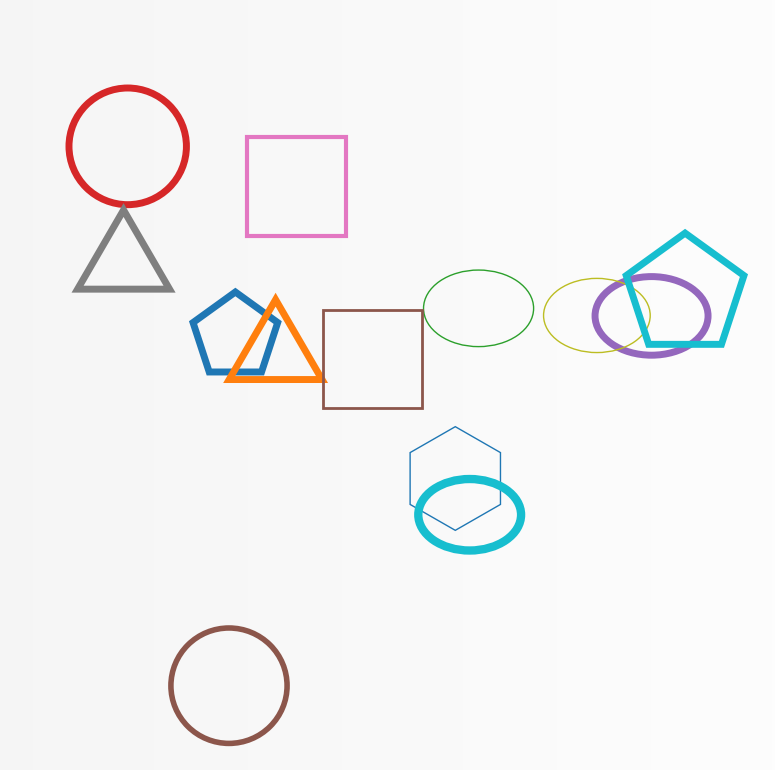[{"shape": "pentagon", "thickness": 2.5, "radius": 0.29, "center": [0.304, 0.563]}, {"shape": "hexagon", "thickness": 0.5, "radius": 0.34, "center": [0.587, 0.379]}, {"shape": "triangle", "thickness": 2.5, "radius": 0.35, "center": [0.356, 0.542]}, {"shape": "oval", "thickness": 0.5, "radius": 0.36, "center": [0.618, 0.6]}, {"shape": "circle", "thickness": 2.5, "radius": 0.38, "center": [0.165, 0.81]}, {"shape": "oval", "thickness": 2.5, "radius": 0.36, "center": [0.841, 0.59]}, {"shape": "circle", "thickness": 2, "radius": 0.37, "center": [0.295, 0.109]}, {"shape": "square", "thickness": 1, "radius": 0.32, "center": [0.48, 0.534]}, {"shape": "square", "thickness": 1.5, "radius": 0.32, "center": [0.383, 0.757]}, {"shape": "triangle", "thickness": 2.5, "radius": 0.34, "center": [0.159, 0.659]}, {"shape": "oval", "thickness": 0.5, "radius": 0.34, "center": [0.77, 0.59]}, {"shape": "pentagon", "thickness": 2.5, "radius": 0.4, "center": [0.884, 0.617]}, {"shape": "oval", "thickness": 3, "radius": 0.33, "center": [0.606, 0.331]}]